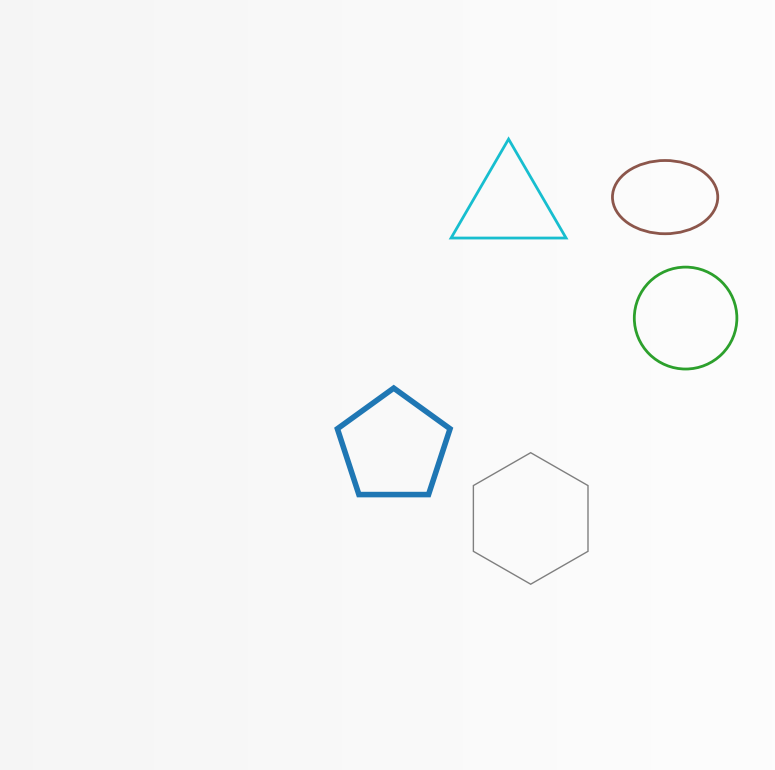[{"shape": "pentagon", "thickness": 2, "radius": 0.38, "center": [0.508, 0.42]}, {"shape": "circle", "thickness": 1, "radius": 0.33, "center": [0.885, 0.587]}, {"shape": "oval", "thickness": 1, "radius": 0.34, "center": [0.858, 0.744]}, {"shape": "hexagon", "thickness": 0.5, "radius": 0.43, "center": [0.685, 0.327]}, {"shape": "triangle", "thickness": 1, "radius": 0.43, "center": [0.656, 0.734]}]